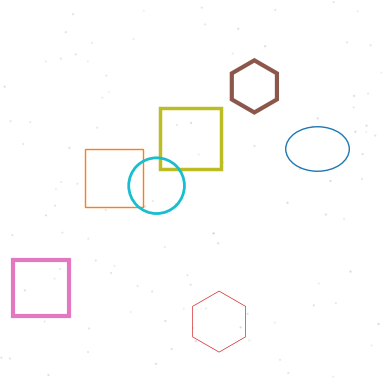[{"shape": "oval", "thickness": 1, "radius": 0.41, "center": [0.825, 0.613]}, {"shape": "square", "thickness": 1, "radius": 0.38, "center": [0.297, 0.537]}, {"shape": "hexagon", "thickness": 0.5, "radius": 0.4, "center": [0.569, 0.165]}, {"shape": "hexagon", "thickness": 3, "radius": 0.34, "center": [0.661, 0.776]}, {"shape": "square", "thickness": 3, "radius": 0.37, "center": [0.107, 0.252]}, {"shape": "square", "thickness": 2.5, "radius": 0.39, "center": [0.494, 0.64]}, {"shape": "circle", "thickness": 2, "radius": 0.36, "center": [0.407, 0.518]}]